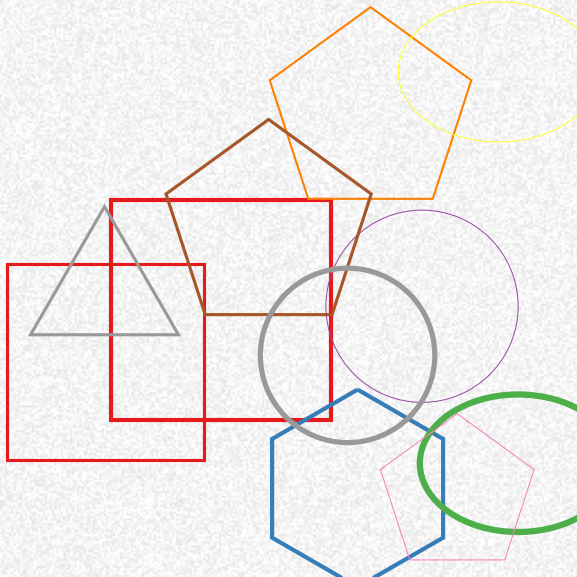[{"shape": "square", "thickness": 2, "radius": 0.95, "center": [0.382, 0.462]}, {"shape": "square", "thickness": 1.5, "radius": 0.85, "center": [0.183, 0.372]}, {"shape": "hexagon", "thickness": 2, "radius": 0.85, "center": [0.619, 0.154]}, {"shape": "oval", "thickness": 3, "radius": 0.85, "center": [0.897, 0.197]}, {"shape": "circle", "thickness": 0.5, "radius": 0.83, "center": [0.731, 0.469]}, {"shape": "pentagon", "thickness": 1, "radius": 0.92, "center": [0.642, 0.803]}, {"shape": "oval", "thickness": 0.5, "radius": 0.87, "center": [0.863, 0.875]}, {"shape": "pentagon", "thickness": 1.5, "radius": 0.93, "center": [0.465, 0.605]}, {"shape": "pentagon", "thickness": 0.5, "radius": 0.7, "center": [0.792, 0.143]}, {"shape": "triangle", "thickness": 1.5, "radius": 0.74, "center": [0.181, 0.493]}, {"shape": "circle", "thickness": 2.5, "radius": 0.76, "center": [0.602, 0.384]}]